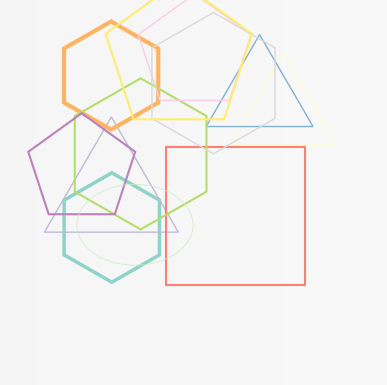[{"shape": "hexagon", "thickness": 2.5, "radius": 0.71, "center": [0.289, 0.409]}, {"shape": "triangle", "thickness": 0.5, "radius": 0.79, "center": [0.731, 0.704]}, {"shape": "triangle", "thickness": 1, "radius": 1.0, "center": [0.287, 0.497]}, {"shape": "square", "thickness": 1.5, "radius": 0.89, "center": [0.608, 0.439]}, {"shape": "triangle", "thickness": 1, "radius": 0.8, "center": [0.67, 0.751]}, {"shape": "hexagon", "thickness": 3, "radius": 0.7, "center": [0.287, 0.804]}, {"shape": "hexagon", "thickness": 1.5, "radius": 0.98, "center": [0.363, 0.6]}, {"shape": "pentagon", "thickness": 1, "radius": 0.76, "center": [0.502, 0.863]}, {"shape": "hexagon", "thickness": 1, "radius": 0.92, "center": [0.551, 0.784]}, {"shape": "pentagon", "thickness": 1.5, "radius": 0.73, "center": [0.211, 0.561]}, {"shape": "oval", "thickness": 0.5, "radius": 0.75, "center": [0.348, 0.416]}, {"shape": "pentagon", "thickness": 1.5, "radius": 0.99, "center": [0.461, 0.851]}]